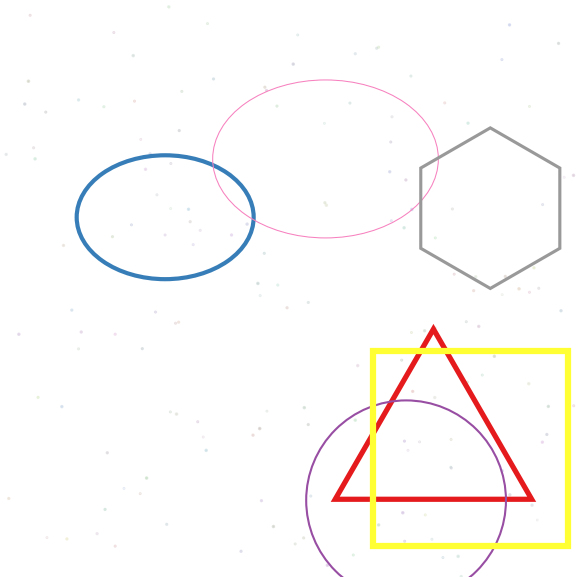[{"shape": "triangle", "thickness": 2.5, "radius": 0.98, "center": [0.751, 0.233]}, {"shape": "oval", "thickness": 2, "radius": 0.77, "center": [0.286, 0.623]}, {"shape": "circle", "thickness": 1, "radius": 0.86, "center": [0.703, 0.133]}, {"shape": "square", "thickness": 3, "radius": 0.84, "center": [0.815, 0.223]}, {"shape": "oval", "thickness": 0.5, "radius": 0.98, "center": [0.564, 0.724]}, {"shape": "hexagon", "thickness": 1.5, "radius": 0.7, "center": [0.849, 0.639]}]